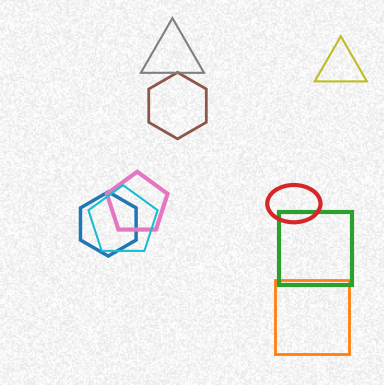[{"shape": "hexagon", "thickness": 2.5, "radius": 0.42, "center": [0.281, 0.418]}, {"shape": "square", "thickness": 2, "radius": 0.48, "center": [0.811, 0.176]}, {"shape": "square", "thickness": 3, "radius": 0.47, "center": [0.819, 0.354]}, {"shape": "oval", "thickness": 3, "radius": 0.35, "center": [0.763, 0.471]}, {"shape": "hexagon", "thickness": 2, "radius": 0.43, "center": [0.461, 0.726]}, {"shape": "pentagon", "thickness": 3, "radius": 0.42, "center": [0.356, 0.471]}, {"shape": "triangle", "thickness": 1.5, "radius": 0.47, "center": [0.448, 0.858]}, {"shape": "triangle", "thickness": 1.5, "radius": 0.39, "center": [0.885, 0.828]}, {"shape": "pentagon", "thickness": 1.5, "radius": 0.47, "center": [0.32, 0.425]}]